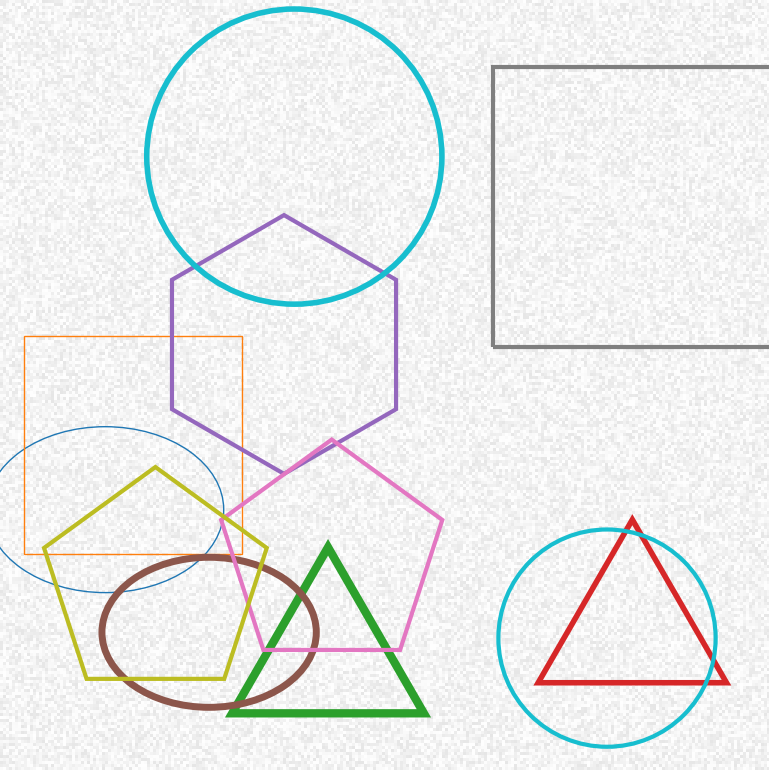[{"shape": "oval", "thickness": 0.5, "radius": 0.77, "center": [0.137, 0.338]}, {"shape": "square", "thickness": 0.5, "radius": 0.71, "center": [0.173, 0.422]}, {"shape": "triangle", "thickness": 3, "radius": 0.72, "center": [0.426, 0.145]}, {"shape": "triangle", "thickness": 2, "radius": 0.71, "center": [0.821, 0.184]}, {"shape": "hexagon", "thickness": 1.5, "radius": 0.84, "center": [0.369, 0.553]}, {"shape": "oval", "thickness": 2.5, "radius": 0.7, "center": [0.272, 0.179]}, {"shape": "pentagon", "thickness": 1.5, "radius": 0.76, "center": [0.431, 0.278]}, {"shape": "square", "thickness": 1.5, "radius": 0.91, "center": [0.823, 0.731]}, {"shape": "pentagon", "thickness": 1.5, "radius": 0.76, "center": [0.202, 0.241]}, {"shape": "circle", "thickness": 2, "radius": 0.96, "center": [0.382, 0.797]}, {"shape": "circle", "thickness": 1.5, "radius": 0.71, "center": [0.788, 0.171]}]